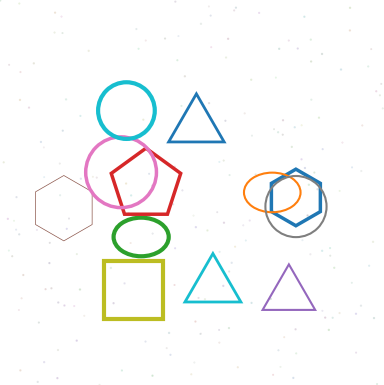[{"shape": "triangle", "thickness": 2, "radius": 0.42, "center": [0.51, 0.673]}, {"shape": "hexagon", "thickness": 2.5, "radius": 0.37, "center": [0.769, 0.487]}, {"shape": "oval", "thickness": 1.5, "radius": 0.37, "center": [0.707, 0.5]}, {"shape": "oval", "thickness": 3, "radius": 0.36, "center": [0.367, 0.385]}, {"shape": "pentagon", "thickness": 2.5, "radius": 0.47, "center": [0.379, 0.52]}, {"shape": "triangle", "thickness": 1.5, "radius": 0.39, "center": [0.75, 0.234]}, {"shape": "hexagon", "thickness": 0.5, "radius": 0.42, "center": [0.166, 0.459]}, {"shape": "circle", "thickness": 2.5, "radius": 0.46, "center": [0.314, 0.553]}, {"shape": "circle", "thickness": 1.5, "radius": 0.4, "center": [0.769, 0.463]}, {"shape": "square", "thickness": 3, "radius": 0.38, "center": [0.347, 0.246]}, {"shape": "circle", "thickness": 3, "radius": 0.37, "center": [0.328, 0.713]}, {"shape": "triangle", "thickness": 2, "radius": 0.42, "center": [0.553, 0.258]}]